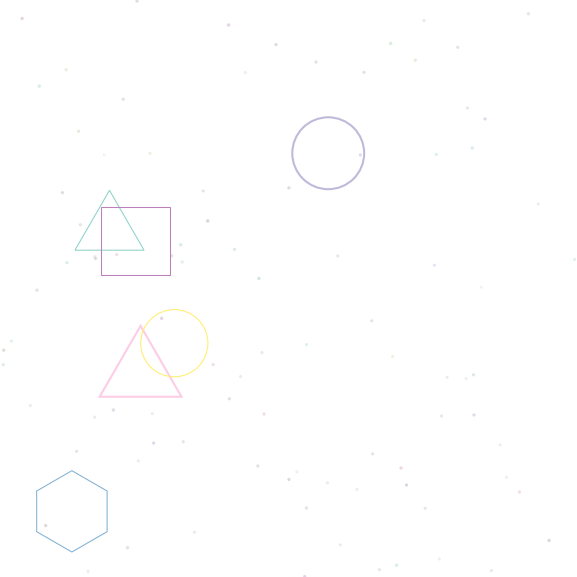[{"shape": "triangle", "thickness": 0.5, "radius": 0.35, "center": [0.19, 0.6]}, {"shape": "circle", "thickness": 1, "radius": 0.31, "center": [0.568, 0.734]}, {"shape": "hexagon", "thickness": 0.5, "radius": 0.35, "center": [0.124, 0.114]}, {"shape": "triangle", "thickness": 1, "radius": 0.41, "center": [0.243, 0.353]}, {"shape": "square", "thickness": 0.5, "radius": 0.3, "center": [0.235, 0.582]}, {"shape": "circle", "thickness": 0.5, "radius": 0.29, "center": [0.302, 0.405]}]